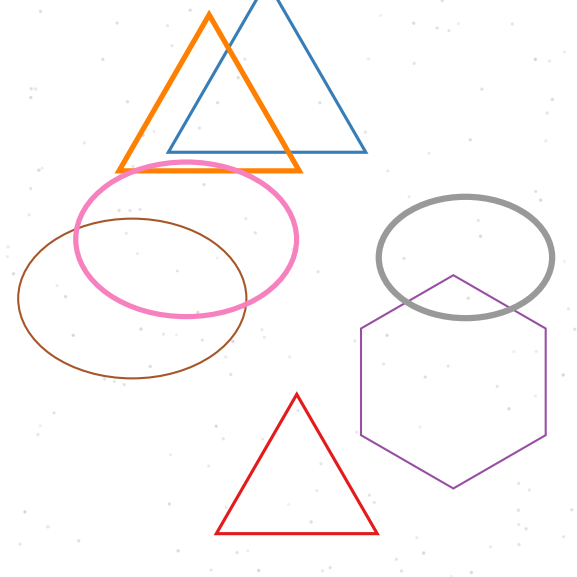[{"shape": "triangle", "thickness": 1.5, "radius": 0.8, "center": [0.514, 0.155]}, {"shape": "triangle", "thickness": 1.5, "radius": 0.99, "center": [0.462, 0.834]}, {"shape": "hexagon", "thickness": 1, "radius": 0.92, "center": [0.785, 0.338]}, {"shape": "triangle", "thickness": 2.5, "radius": 0.9, "center": [0.362, 0.793]}, {"shape": "oval", "thickness": 1, "radius": 0.99, "center": [0.229, 0.482]}, {"shape": "oval", "thickness": 2.5, "radius": 0.96, "center": [0.322, 0.585]}, {"shape": "oval", "thickness": 3, "radius": 0.75, "center": [0.806, 0.553]}]